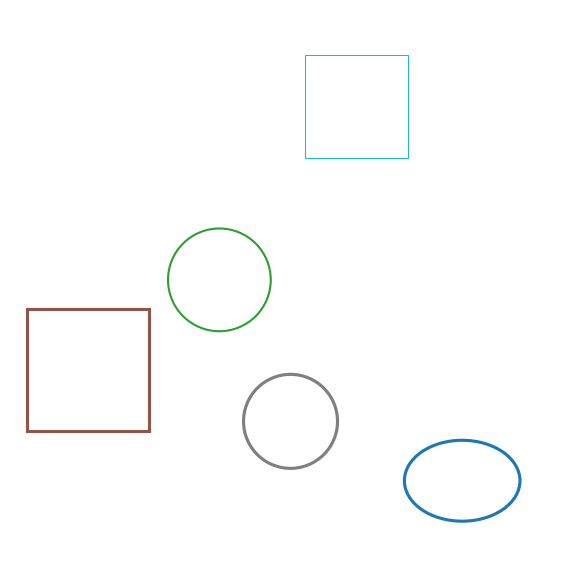[{"shape": "oval", "thickness": 1.5, "radius": 0.5, "center": [0.8, 0.167]}, {"shape": "circle", "thickness": 1, "radius": 0.44, "center": [0.38, 0.515]}, {"shape": "square", "thickness": 1.5, "radius": 0.53, "center": [0.152, 0.358]}, {"shape": "circle", "thickness": 1.5, "radius": 0.41, "center": [0.503, 0.27]}, {"shape": "square", "thickness": 0.5, "radius": 0.45, "center": [0.617, 0.815]}]